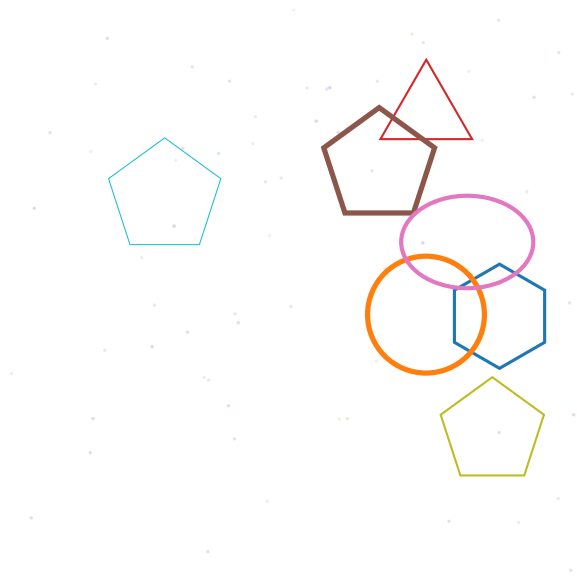[{"shape": "hexagon", "thickness": 1.5, "radius": 0.45, "center": [0.865, 0.452]}, {"shape": "circle", "thickness": 2.5, "radius": 0.51, "center": [0.738, 0.454]}, {"shape": "triangle", "thickness": 1, "radius": 0.46, "center": [0.738, 0.804]}, {"shape": "pentagon", "thickness": 2.5, "radius": 0.5, "center": [0.657, 0.712]}, {"shape": "oval", "thickness": 2, "radius": 0.57, "center": [0.809, 0.58]}, {"shape": "pentagon", "thickness": 1, "radius": 0.47, "center": [0.852, 0.252]}, {"shape": "pentagon", "thickness": 0.5, "radius": 0.51, "center": [0.285, 0.658]}]